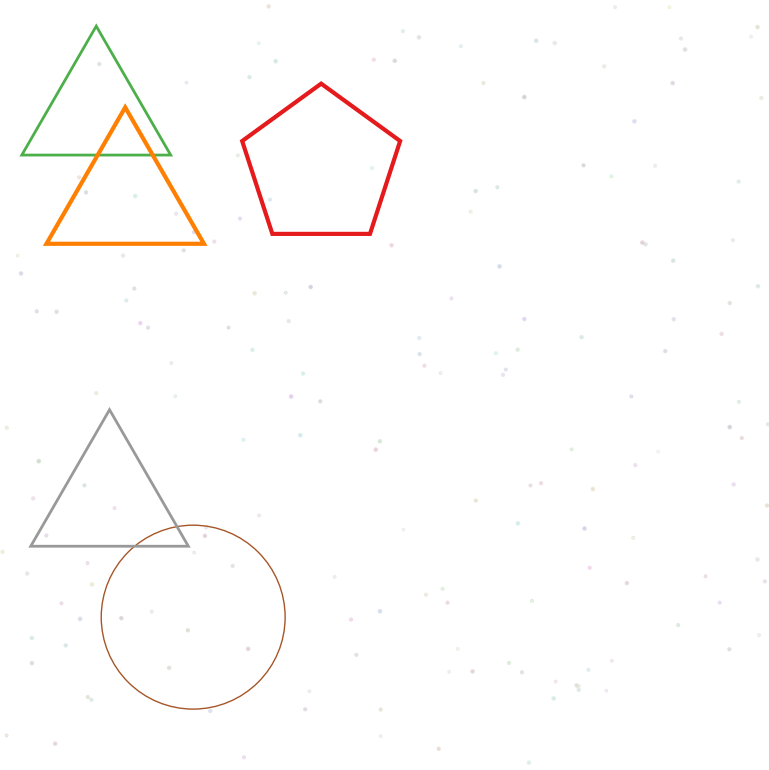[{"shape": "pentagon", "thickness": 1.5, "radius": 0.54, "center": [0.417, 0.784]}, {"shape": "triangle", "thickness": 1, "radius": 0.56, "center": [0.125, 0.854]}, {"shape": "triangle", "thickness": 1.5, "radius": 0.59, "center": [0.163, 0.742]}, {"shape": "circle", "thickness": 0.5, "radius": 0.6, "center": [0.251, 0.199]}, {"shape": "triangle", "thickness": 1, "radius": 0.59, "center": [0.142, 0.35]}]